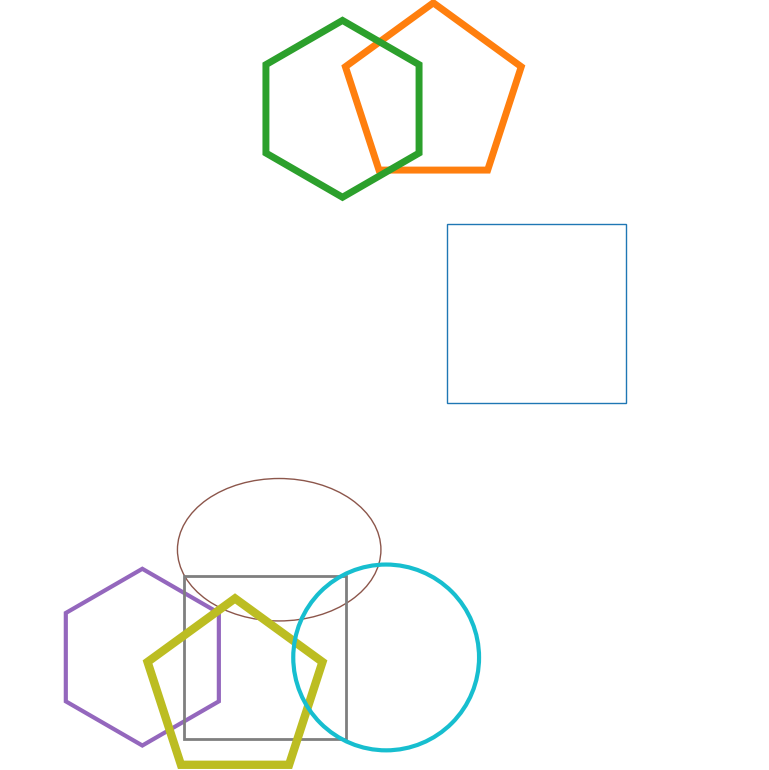[{"shape": "square", "thickness": 0.5, "radius": 0.58, "center": [0.697, 0.592]}, {"shape": "pentagon", "thickness": 2.5, "radius": 0.6, "center": [0.563, 0.876]}, {"shape": "hexagon", "thickness": 2.5, "radius": 0.57, "center": [0.445, 0.859]}, {"shape": "hexagon", "thickness": 1.5, "radius": 0.57, "center": [0.185, 0.147]}, {"shape": "oval", "thickness": 0.5, "radius": 0.66, "center": [0.363, 0.286]}, {"shape": "square", "thickness": 1, "radius": 0.53, "center": [0.344, 0.146]}, {"shape": "pentagon", "thickness": 3, "radius": 0.6, "center": [0.305, 0.103]}, {"shape": "circle", "thickness": 1.5, "radius": 0.6, "center": [0.501, 0.146]}]